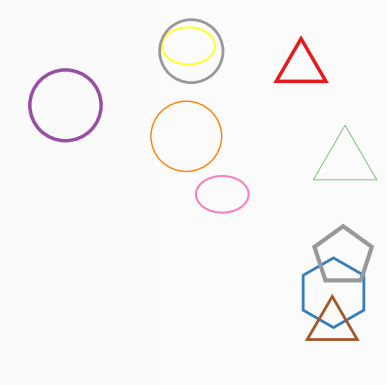[{"shape": "triangle", "thickness": 2.5, "radius": 0.37, "center": [0.777, 0.826]}, {"shape": "hexagon", "thickness": 2, "radius": 0.45, "center": [0.861, 0.24]}, {"shape": "triangle", "thickness": 0.5, "radius": 0.47, "center": [0.89, 0.58]}, {"shape": "circle", "thickness": 2.5, "radius": 0.46, "center": [0.169, 0.726]}, {"shape": "circle", "thickness": 1, "radius": 0.46, "center": [0.481, 0.646]}, {"shape": "oval", "thickness": 1.5, "radius": 0.34, "center": [0.486, 0.881]}, {"shape": "triangle", "thickness": 2, "radius": 0.37, "center": [0.857, 0.155]}, {"shape": "oval", "thickness": 1.5, "radius": 0.34, "center": [0.574, 0.495]}, {"shape": "pentagon", "thickness": 3, "radius": 0.39, "center": [0.885, 0.335]}, {"shape": "circle", "thickness": 2, "radius": 0.41, "center": [0.494, 0.867]}]